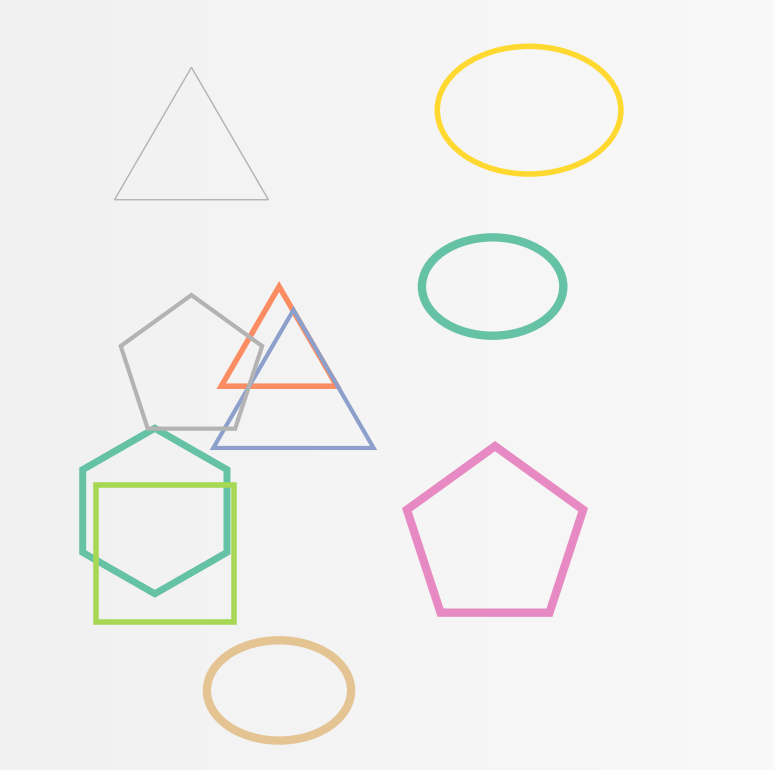[{"shape": "oval", "thickness": 3, "radius": 0.46, "center": [0.636, 0.628]}, {"shape": "hexagon", "thickness": 2.5, "radius": 0.54, "center": [0.2, 0.336]}, {"shape": "triangle", "thickness": 2, "radius": 0.43, "center": [0.36, 0.542]}, {"shape": "triangle", "thickness": 1.5, "radius": 0.6, "center": [0.379, 0.478]}, {"shape": "pentagon", "thickness": 3, "radius": 0.6, "center": [0.639, 0.301]}, {"shape": "square", "thickness": 2, "radius": 0.44, "center": [0.213, 0.281]}, {"shape": "oval", "thickness": 2, "radius": 0.59, "center": [0.683, 0.857]}, {"shape": "oval", "thickness": 3, "radius": 0.47, "center": [0.36, 0.103]}, {"shape": "pentagon", "thickness": 1.5, "radius": 0.48, "center": [0.247, 0.521]}, {"shape": "triangle", "thickness": 0.5, "radius": 0.57, "center": [0.247, 0.798]}]